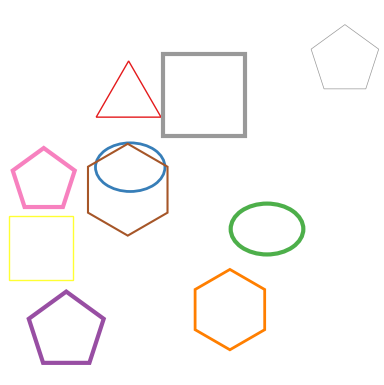[{"shape": "triangle", "thickness": 1, "radius": 0.49, "center": [0.334, 0.744]}, {"shape": "oval", "thickness": 2, "radius": 0.45, "center": [0.338, 0.566]}, {"shape": "oval", "thickness": 3, "radius": 0.47, "center": [0.694, 0.405]}, {"shape": "pentagon", "thickness": 3, "radius": 0.51, "center": [0.172, 0.14]}, {"shape": "hexagon", "thickness": 2, "radius": 0.52, "center": [0.597, 0.196]}, {"shape": "square", "thickness": 1, "radius": 0.42, "center": [0.107, 0.357]}, {"shape": "hexagon", "thickness": 1.5, "radius": 0.6, "center": [0.332, 0.507]}, {"shape": "pentagon", "thickness": 3, "radius": 0.42, "center": [0.114, 0.531]}, {"shape": "pentagon", "thickness": 0.5, "radius": 0.46, "center": [0.896, 0.844]}, {"shape": "square", "thickness": 3, "radius": 0.53, "center": [0.529, 0.753]}]